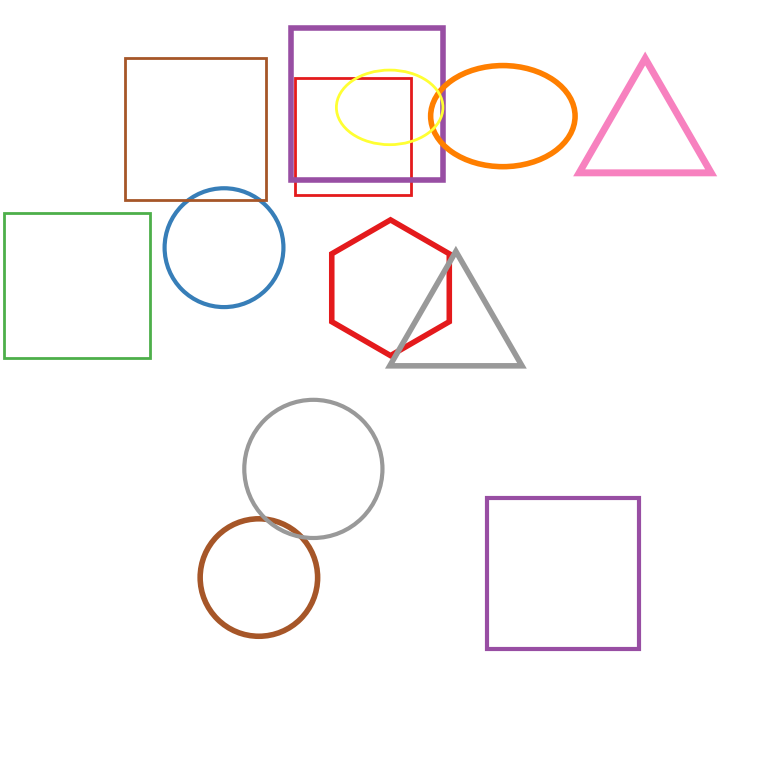[{"shape": "hexagon", "thickness": 2, "radius": 0.44, "center": [0.507, 0.626]}, {"shape": "square", "thickness": 1, "radius": 0.38, "center": [0.459, 0.823]}, {"shape": "circle", "thickness": 1.5, "radius": 0.39, "center": [0.291, 0.678]}, {"shape": "square", "thickness": 1, "radius": 0.47, "center": [0.101, 0.629]}, {"shape": "square", "thickness": 2, "radius": 0.49, "center": [0.477, 0.865]}, {"shape": "square", "thickness": 1.5, "radius": 0.49, "center": [0.731, 0.255]}, {"shape": "oval", "thickness": 2, "radius": 0.47, "center": [0.653, 0.849]}, {"shape": "oval", "thickness": 1, "radius": 0.35, "center": [0.506, 0.861]}, {"shape": "circle", "thickness": 2, "radius": 0.38, "center": [0.336, 0.25]}, {"shape": "square", "thickness": 1, "radius": 0.46, "center": [0.254, 0.833]}, {"shape": "triangle", "thickness": 2.5, "radius": 0.49, "center": [0.838, 0.825]}, {"shape": "circle", "thickness": 1.5, "radius": 0.45, "center": [0.407, 0.391]}, {"shape": "triangle", "thickness": 2, "radius": 0.5, "center": [0.592, 0.574]}]